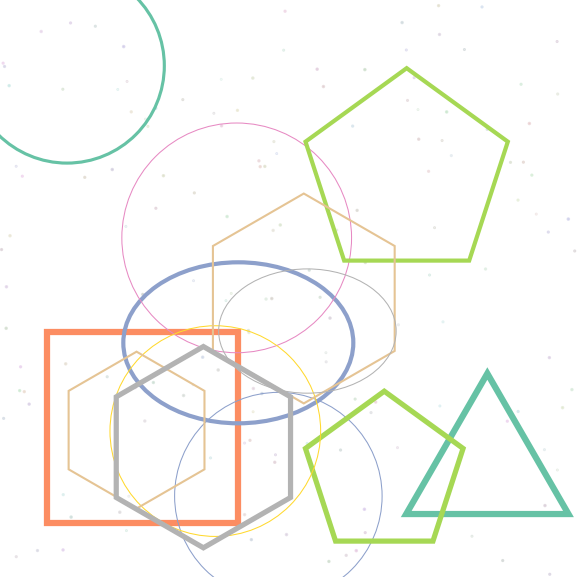[{"shape": "triangle", "thickness": 3, "radius": 0.81, "center": [0.844, 0.19]}, {"shape": "circle", "thickness": 1.5, "radius": 0.84, "center": [0.116, 0.885]}, {"shape": "square", "thickness": 3, "radius": 0.83, "center": [0.247, 0.259]}, {"shape": "circle", "thickness": 0.5, "radius": 0.9, "center": [0.482, 0.14]}, {"shape": "oval", "thickness": 2, "radius": 1.0, "center": [0.413, 0.406]}, {"shape": "circle", "thickness": 0.5, "radius": 0.99, "center": [0.41, 0.587]}, {"shape": "pentagon", "thickness": 2, "radius": 0.92, "center": [0.704, 0.697]}, {"shape": "pentagon", "thickness": 2.5, "radius": 0.72, "center": [0.665, 0.178]}, {"shape": "circle", "thickness": 0.5, "radius": 0.91, "center": [0.373, 0.253]}, {"shape": "hexagon", "thickness": 1, "radius": 0.91, "center": [0.526, 0.482]}, {"shape": "hexagon", "thickness": 1, "radius": 0.68, "center": [0.236, 0.254]}, {"shape": "oval", "thickness": 0.5, "radius": 0.77, "center": [0.532, 0.426]}, {"shape": "hexagon", "thickness": 2.5, "radius": 0.87, "center": [0.352, 0.225]}]